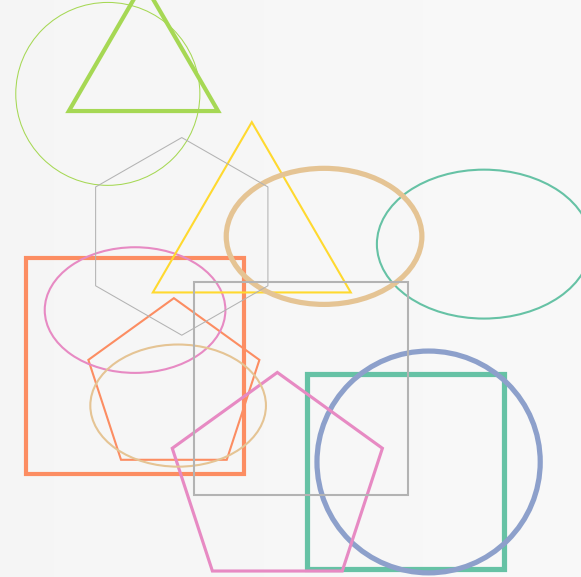[{"shape": "square", "thickness": 2.5, "radius": 0.85, "center": [0.697, 0.183]}, {"shape": "oval", "thickness": 1, "radius": 0.92, "center": [0.833, 0.576]}, {"shape": "square", "thickness": 2, "radius": 0.94, "center": [0.232, 0.366]}, {"shape": "pentagon", "thickness": 1, "radius": 0.77, "center": [0.299, 0.328]}, {"shape": "circle", "thickness": 2.5, "radius": 0.96, "center": [0.737, 0.199]}, {"shape": "oval", "thickness": 1, "radius": 0.78, "center": [0.232, 0.462]}, {"shape": "pentagon", "thickness": 1.5, "radius": 0.95, "center": [0.477, 0.164]}, {"shape": "circle", "thickness": 0.5, "radius": 0.79, "center": [0.185, 0.837]}, {"shape": "triangle", "thickness": 2, "radius": 0.74, "center": [0.247, 0.881]}, {"shape": "triangle", "thickness": 1, "radius": 0.98, "center": [0.433, 0.591]}, {"shape": "oval", "thickness": 2.5, "radius": 0.84, "center": [0.558, 0.59]}, {"shape": "oval", "thickness": 1, "radius": 0.76, "center": [0.306, 0.297]}, {"shape": "square", "thickness": 1, "radius": 0.92, "center": [0.518, 0.327]}, {"shape": "hexagon", "thickness": 0.5, "radius": 0.86, "center": [0.313, 0.59]}]